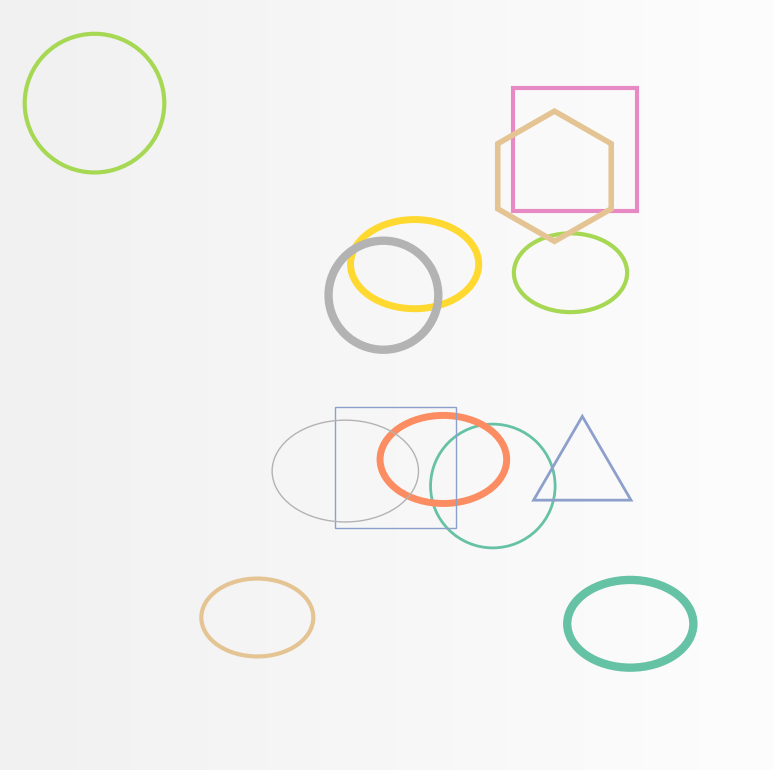[{"shape": "circle", "thickness": 1, "radius": 0.4, "center": [0.636, 0.369]}, {"shape": "oval", "thickness": 3, "radius": 0.41, "center": [0.813, 0.19]}, {"shape": "oval", "thickness": 2.5, "radius": 0.41, "center": [0.572, 0.403]}, {"shape": "square", "thickness": 0.5, "radius": 0.39, "center": [0.51, 0.392]}, {"shape": "triangle", "thickness": 1, "radius": 0.36, "center": [0.751, 0.387]}, {"shape": "square", "thickness": 1.5, "radius": 0.4, "center": [0.741, 0.806]}, {"shape": "oval", "thickness": 1.5, "radius": 0.37, "center": [0.736, 0.646]}, {"shape": "circle", "thickness": 1.5, "radius": 0.45, "center": [0.122, 0.866]}, {"shape": "oval", "thickness": 2.5, "radius": 0.41, "center": [0.535, 0.657]}, {"shape": "hexagon", "thickness": 2, "radius": 0.42, "center": [0.715, 0.771]}, {"shape": "oval", "thickness": 1.5, "radius": 0.36, "center": [0.332, 0.198]}, {"shape": "oval", "thickness": 0.5, "radius": 0.47, "center": [0.446, 0.388]}, {"shape": "circle", "thickness": 3, "radius": 0.35, "center": [0.495, 0.617]}]